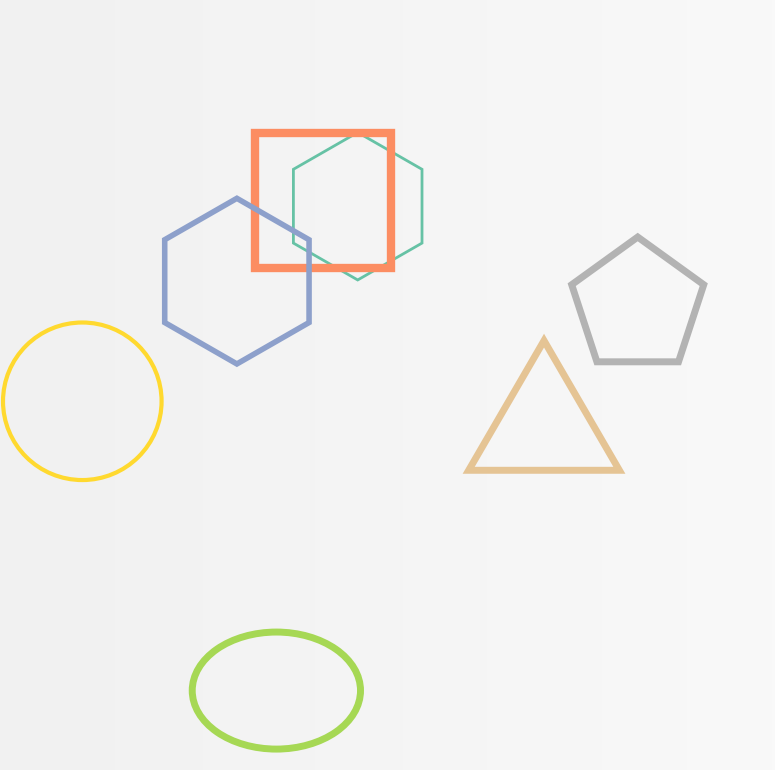[{"shape": "hexagon", "thickness": 1, "radius": 0.48, "center": [0.462, 0.732]}, {"shape": "square", "thickness": 3, "radius": 0.44, "center": [0.417, 0.74]}, {"shape": "hexagon", "thickness": 2, "radius": 0.54, "center": [0.306, 0.635]}, {"shape": "oval", "thickness": 2.5, "radius": 0.54, "center": [0.357, 0.103]}, {"shape": "circle", "thickness": 1.5, "radius": 0.51, "center": [0.106, 0.479]}, {"shape": "triangle", "thickness": 2.5, "radius": 0.56, "center": [0.702, 0.445]}, {"shape": "pentagon", "thickness": 2.5, "radius": 0.45, "center": [0.823, 0.603]}]